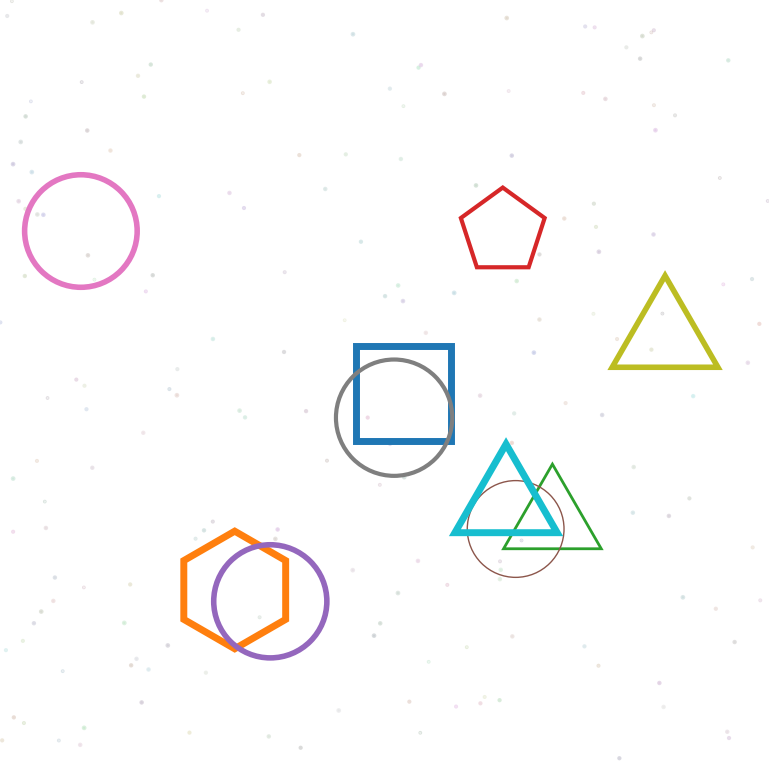[{"shape": "square", "thickness": 2.5, "radius": 0.31, "center": [0.524, 0.489]}, {"shape": "hexagon", "thickness": 2.5, "radius": 0.38, "center": [0.305, 0.234]}, {"shape": "triangle", "thickness": 1, "radius": 0.37, "center": [0.717, 0.324]}, {"shape": "pentagon", "thickness": 1.5, "radius": 0.29, "center": [0.653, 0.699]}, {"shape": "circle", "thickness": 2, "radius": 0.37, "center": [0.351, 0.219]}, {"shape": "circle", "thickness": 0.5, "radius": 0.31, "center": [0.67, 0.313]}, {"shape": "circle", "thickness": 2, "radius": 0.37, "center": [0.105, 0.7]}, {"shape": "circle", "thickness": 1.5, "radius": 0.38, "center": [0.512, 0.458]}, {"shape": "triangle", "thickness": 2, "radius": 0.4, "center": [0.864, 0.563]}, {"shape": "triangle", "thickness": 2.5, "radius": 0.38, "center": [0.657, 0.347]}]